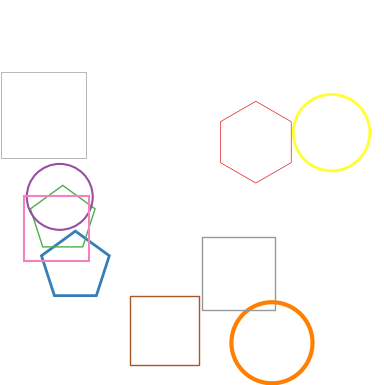[{"shape": "hexagon", "thickness": 0.5, "radius": 0.53, "center": [0.664, 0.631]}, {"shape": "pentagon", "thickness": 2, "radius": 0.46, "center": [0.196, 0.307]}, {"shape": "pentagon", "thickness": 1, "radius": 0.44, "center": [0.163, 0.43]}, {"shape": "circle", "thickness": 1.5, "radius": 0.43, "center": [0.155, 0.489]}, {"shape": "circle", "thickness": 3, "radius": 0.53, "center": [0.706, 0.11]}, {"shape": "circle", "thickness": 2, "radius": 0.5, "center": [0.861, 0.655]}, {"shape": "square", "thickness": 1, "radius": 0.45, "center": [0.427, 0.142]}, {"shape": "square", "thickness": 1.5, "radius": 0.42, "center": [0.147, 0.406]}, {"shape": "square", "thickness": 1, "radius": 0.47, "center": [0.619, 0.29]}, {"shape": "square", "thickness": 0.5, "radius": 0.55, "center": [0.114, 0.701]}]